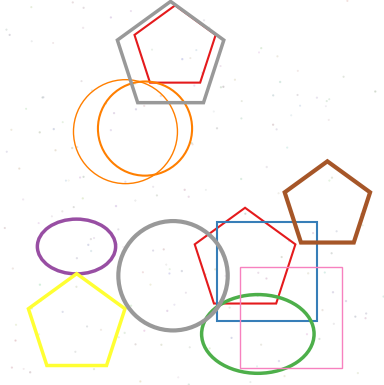[{"shape": "pentagon", "thickness": 1.5, "radius": 0.69, "center": [0.637, 0.323]}, {"shape": "pentagon", "thickness": 1.5, "radius": 0.55, "center": [0.455, 0.875]}, {"shape": "square", "thickness": 1.5, "radius": 0.64, "center": [0.694, 0.296]}, {"shape": "oval", "thickness": 2.5, "radius": 0.73, "center": [0.67, 0.133]}, {"shape": "oval", "thickness": 2.5, "radius": 0.51, "center": [0.199, 0.36]}, {"shape": "circle", "thickness": 1, "radius": 0.68, "center": [0.326, 0.658]}, {"shape": "circle", "thickness": 1.5, "radius": 0.61, "center": [0.377, 0.666]}, {"shape": "pentagon", "thickness": 2.5, "radius": 0.66, "center": [0.199, 0.157]}, {"shape": "pentagon", "thickness": 3, "radius": 0.58, "center": [0.85, 0.464]}, {"shape": "square", "thickness": 1, "radius": 0.66, "center": [0.756, 0.175]}, {"shape": "circle", "thickness": 3, "radius": 0.71, "center": [0.449, 0.284]}, {"shape": "pentagon", "thickness": 2.5, "radius": 0.73, "center": [0.443, 0.851]}]